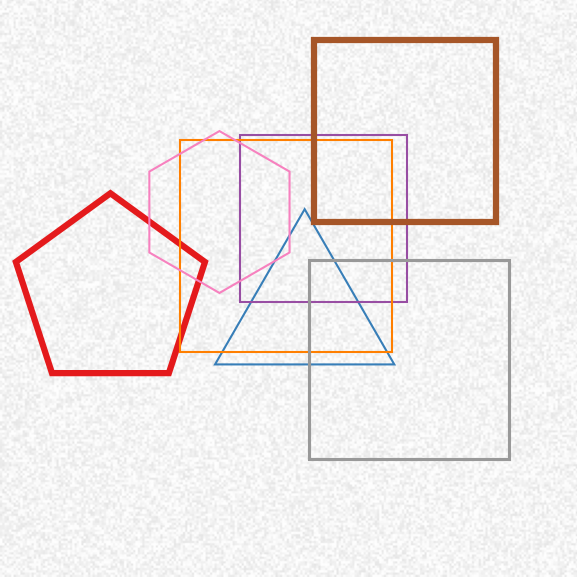[{"shape": "pentagon", "thickness": 3, "radius": 0.86, "center": [0.191, 0.492]}, {"shape": "triangle", "thickness": 1, "radius": 0.9, "center": [0.528, 0.458]}, {"shape": "square", "thickness": 1, "radius": 0.72, "center": [0.559, 0.621]}, {"shape": "square", "thickness": 1, "radius": 0.92, "center": [0.495, 0.573]}, {"shape": "square", "thickness": 3, "radius": 0.79, "center": [0.701, 0.773]}, {"shape": "hexagon", "thickness": 1, "radius": 0.7, "center": [0.38, 0.632]}, {"shape": "square", "thickness": 1.5, "radius": 0.86, "center": [0.708, 0.377]}]